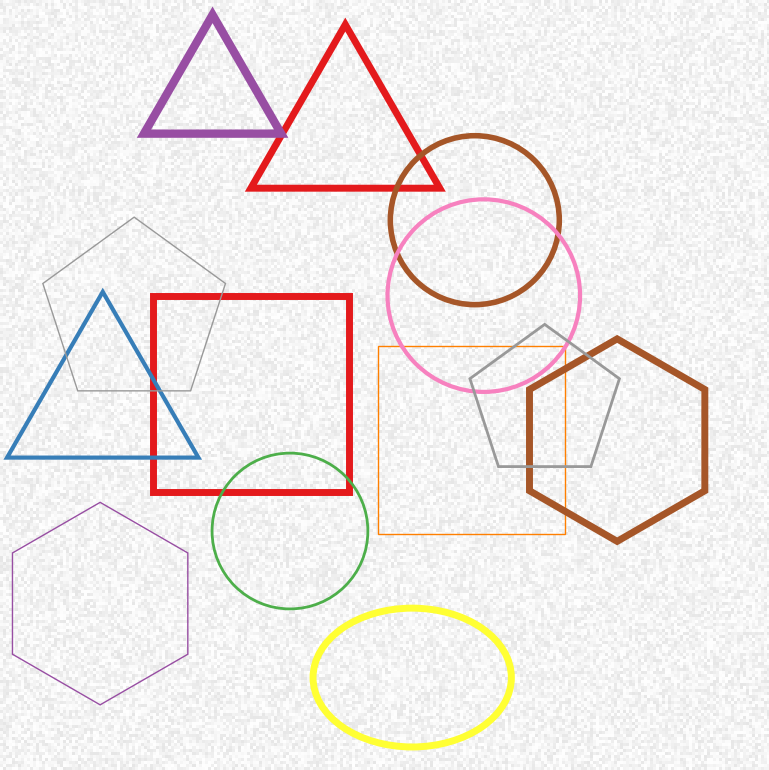[{"shape": "triangle", "thickness": 2.5, "radius": 0.71, "center": [0.448, 0.826]}, {"shape": "square", "thickness": 2.5, "radius": 0.63, "center": [0.326, 0.488]}, {"shape": "triangle", "thickness": 1.5, "radius": 0.72, "center": [0.133, 0.477]}, {"shape": "circle", "thickness": 1, "radius": 0.51, "center": [0.377, 0.31]}, {"shape": "triangle", "thickness": 3, "radius": 0.51, "center": [0.276, 0.878]}, {"shape": "hexagon", "thickness": 0.5, "radius": 0.66, "center": [0.13, 0.216]}, {"shape": "square", "thickness": 0.5, "radius": 0.61, "center": [0.612, 0.428]}, {"shape": "oval", "thickness": 2.5, "radius": 0.64, "center": [0.535, 0.12]}, {"shape": "circle", "thickness": 2, "radius": 0.55, "center": [0.617, 0.714]}, {"shape": "hexagon", "thickness": 2.5, "radius": 0.66, "center": [0.802, 0.428]}, {"shape": "circle", "thickness": 1.5, "radius": 0.63, "center": [0.628, 0.616]}, {"shape": "pentagon", "thickness": 1, "radius": 0.51, "center": [0.707, 0.477]}, {"shape": "pentagon", "thickness": 0.5, "radius": 0.62, "center": [0.174, 0.593]}]